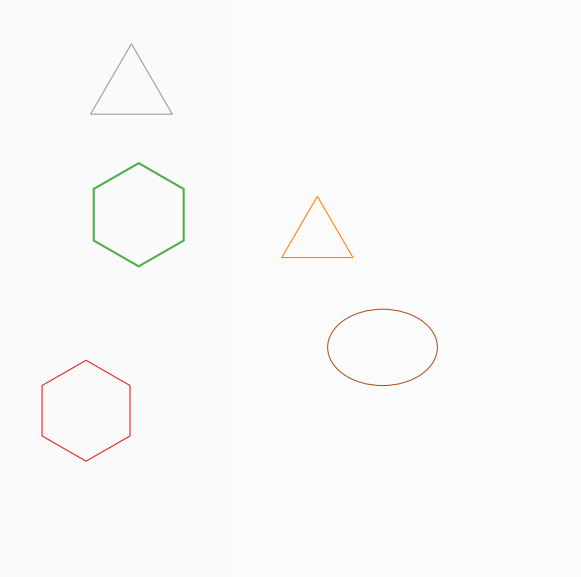[{"shape": "hexagon", "thickness": 0.5, "radius": 0.44, "center": [0.148, 0.288]}, {"shape": "hexagon", "thickness": 1, "radius": 0.45, "center": [0.239, 0.627]}, {"shape": "triangle", "thickness": 0.5, "radius": 0.35, "center": [0.546, 0.589]}, {"shape": "oval", "thickness": 0.5, "radius": 0.47, "center": [0.658, 0.398]}, {"shape": "triangle", "thickness": 0.5, "radius": 0.41, "center": [0.226, 0.842]}]